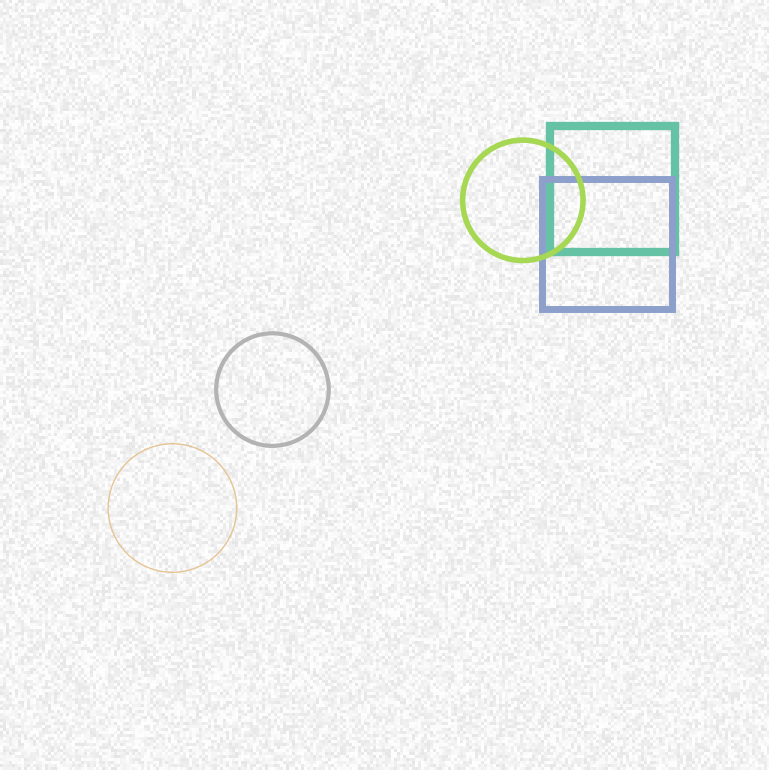[{"shape": "square", "thickness": 3, "radius": 0.41, "center": [0.795, 0.754]}, {"shape": "square", "thickness": 2.5, "radius": 0.42, "center": [0.789, 0.683]}, {"shape": "circle", "thickness": 2, "radius": 0.39, "center": [0.679, 0.74]}, {"shape": "circle", "thickness": 0.5, "radius": 0.42, "center": [0.224, 0.34]}, {"shape": "circle", "thickness": 1.5, "radius": 0.37, "center": [0.354, 0.494]}]